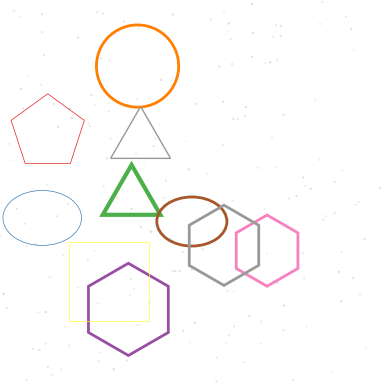[{"shape": "pentagon", "thickness": 0.5, "radius": 0.5, "center": [0.124, 0.656]}, {"shape": "oval", "thickness": 0.5, "radius": 0.51, "center": [0.11, 0.434]}, {"shape": "triangle", "thickness": 3, "radius": 0.43, "center": [0.342, 0.485]}, {"shape": "hexagon", "thickness": 2, "radius": 0.6, "center": [0.333, 0.196]}, {"shape": "circle", "thickness": 2, "radius": 0.53, "center": [0.357, 0.828]}, {"shape": "square", "thickness": 0.5, "radius": 0.52, "center": [0.284, 0.268]}, {"shape": "oval", "thickness": 2, "radius": 0.46, "center": [0.498, 0.425]}, {"shape": "hexagon", "thickness": 2, "radius": 0.46, "center": [0.694, 0.349]}, {"shape": "triangle", "thickness": 1, "radius": 0.45, "center": [0.365, 0.634]}, {"shape": "hexagon", "thickness": 2, "radius": 0.52, "center": [0.582, 0.363]}]